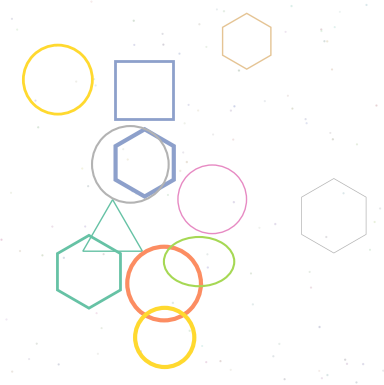[{"shape": "hexagon", "thickness": 2, "radius": 0.47, "center": [0.231, 0.294]}, {"shape": "triangle", "thickness": 1, "radius": 0.45, "center": [0.293, 0.392]}, {"shape": "circle", "thickness": 3, "radius": 0.48, "center": [0.426, 0.263]}, {"shape": "square", "thickness": 2, "radius": 0.38, "center": [0.373, 0.767]}, {"shape": "hexagon", "thickness": 3, "radius": 0.44, "center": [0.376, 0.577]}, {"shape": "circle", "thickness": 1, "radius": 0.45, "center": [0.551, 0.482]}, {"shape": "oval", "thickness": 1.5, "radius": 0.46, "center": [0.517, 0.321]}, {"shape": "circle", "thickness": 2, "radius": 0.45, "center": [0.15, 0.793]}, {"shape": "circle", "thickness": 3, "radius": 0.38, "center": [0.428, 0.124]}, {"shape": "hexagon", "thickness": 1, "radius": 0.36, "center": [0.641, 0.893]}, {"shape": "hexagon", "thickness": 0.5, "radius": 0.48, "center": [0.867, 0.44]}, {"shape": "circle", "thickness": 1.5, "radius": 0.5, "center": [0.339, 0.573]}]